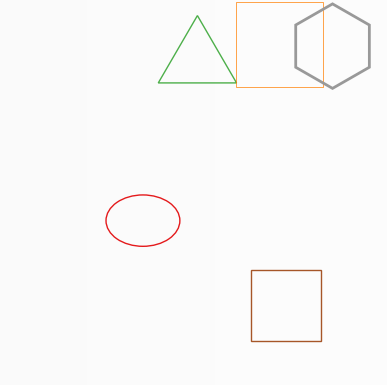[{"shape": "oval", "thickness": 1, "radius": 0.48, "center": [0.369, 0.427]}, {"shape": "triangle", "thickness": 1, "radius": 0.58, "center": [0.509, 0.843]}, {"shape": "square", "thickness": 0.5, "radius": 0.56, "center": [0.721, 0.885]}, {"shape": "square", "thickness": 1, "radius": 0.46, "center": [0.738, 0.206]}, {"shape": "hexagon", "thickness": 2, "radius": 0.55, "center": [0.858, 0.88]}]